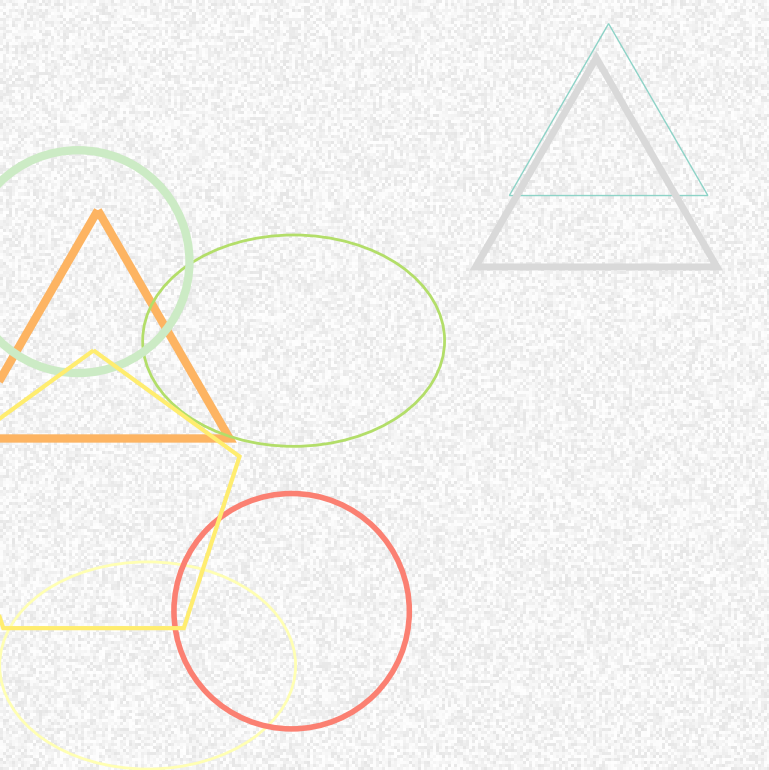[{"shape": "triangle", "thickness": 0.5, "radius": 0.74, "center": [0.79, 0.82]}, {"shape": "oval", "thickness": 1, "radius": 0.96, "center": [0.192, 0.136]}, {"shape": "circle", "thickness": 2, "radius": 0.76, "center": [0.379, 0.206]}, {"shape": "triangle", "thickness": 3, "radius": 0.99, "center": [0.127, 0.529]}, {"shape": "oval", "thickness": 1, "radius": 0.98, "center": [0.381, 0.558]}, {"shape": "triangle", "thickness": 2.5, "radius": 0.9, "center": [0.774, 0.744]}, {"shape": "circle", "thickness": 3, "radius": 0.72, "center": [0.101, 0.66]}, {"shape": "pentagon", "thickness": 1.5, "radius": 1.0, "center": [0.121, 0.346]}]